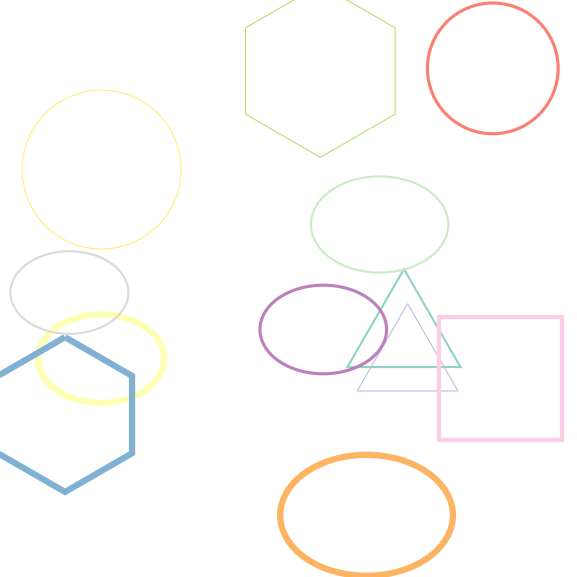[{"shape": "triangle", "thickness": 1, "radius": 0.57, "center": [0.699, 0.42]}, {"shape": "oval", "thickness": 3, "radius": 0.55, "center": [0.175, 0.378]}, {"shape": "triangle", "thickness": 0.5, "radius": 0.5, "center": [0.706, 0.372]}, {"shape": "circle", "thickness": 1.5, "radius": 0.57, "center": [0.853, 0.881]}, {"shape": "hexagon", "thickness": 3, "radius": 0.67, "center": [0.113, 0.281]}, {"shape": "oval", "thickness": 3, "radius": 0.75, "center": [0.635, 0.107]}, {"shape": "hexagon", "thickness": 0.5, "radius": 0.75, "center": [0.555, 0.876]}, {"shape": "square", "thickness": 2, "radius": 0.53, "center": [0.866, 0.344]}, {"shape": "oval", "thickness": 1, "radius": 0.51, "center": [0.12, 0.493]}, {"shape": "oval", "thickness": 1.5, "radius": 0.55, "center": [0.56, 0.429]}, {"shape": "oval", "thickness": 1, "radius": 0.59, "center": [0.657, 0.61]}, {"shape": "circle", "thickness": 0.5, "radius": 0.69, "center": [0.176, 0.706]}]